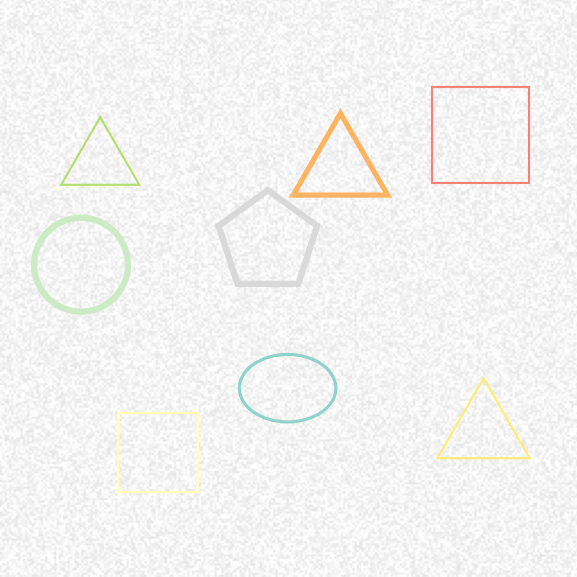[{"shape": "oval", "thickness": 1.5, "radius": 0.42, "center": [0.498, 0.327]}, {"shape": "square", "thickness": 1, "radius": 0.34, "center": [0.273, 0.216]}, {"shape": "square", "thickness": 1, "radius": 0.42, "center": [0.832, 0.766]}, {"shape": "triangle", "thickness": 2.5, "radius": 0.47, "center": [0.589, 0.709]}, {"shape": "triangle", "thickness": 1, "radius": 0.39, "center": [0.174, 0.718]}, {"shape": "pentagon", "thickness": 3, "radius": 0.45, "center": [0.464, 0.58]}, {"shape": "circle", "thickness": 3, "radius": 0.41, "center": [0.14, 0.541]}, {"shape": "triangle", "thickness": 1, "radius": 0.46, "center": [0.837, 0.252]}]